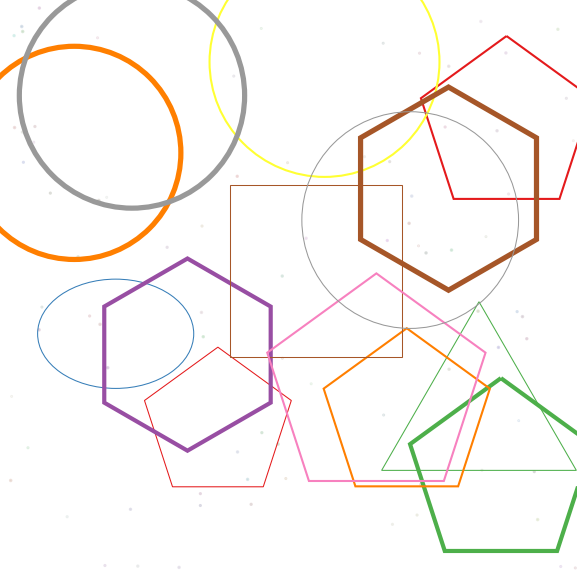[{"shape": "pentagon", "thickness": 1, "radius": 0.78, "center": [0.877, 0.781]}, {"shape": "pentagon", "thickness": 0.5, "radius": 0.67, "center": [0.377, 0.264]}, {"shape": "oval", "thickness": 0.5, "radius": 0.68, "center": [0.2, 0.421]}, {"shape": "triangle", "thickness": 0.5, "radius": 0.97, "center": [0.829, 0.282]}, {"shape": "pentagon", "thickness": 2, "radius": 0.83, "center": [0.867, 0.179]}, {"shape": "hexagon", "thickness": 2, "radius": 0.83, "center": [0.325, 0.385]}, {"shape": "circle", "thickness": 2.5, "radius": 0.92, "center": [0.129, 0.734]}, {"shape": "pentagon", "thickness": 1, "radius": 0.76, "center": [0.704, 0.279]}, {"shape": "circle", "thickness": 1, "radius": 1.0, "center": [0.562, 0.892]}, {"shape": "square", "thickness": 0.5, "radius": 0.74, "center": [0.547, 0.529]}, {"shape": "hexagon", "thickness": 2.5, "radius": 0.88, "center": [0.777, 0.672]}, {"shape": "pentagon", "thickness": 1, "radius": 0.99, "center": [0.652, 0.327]}, {"shape": "circle", "thickness": 2.5, "radius": 0.98, "center": [0.229, 0.834]}, {"shape": "circle", "thickness": 0.5, "radius": 0.94, "center": [0.71, 0.618]}]